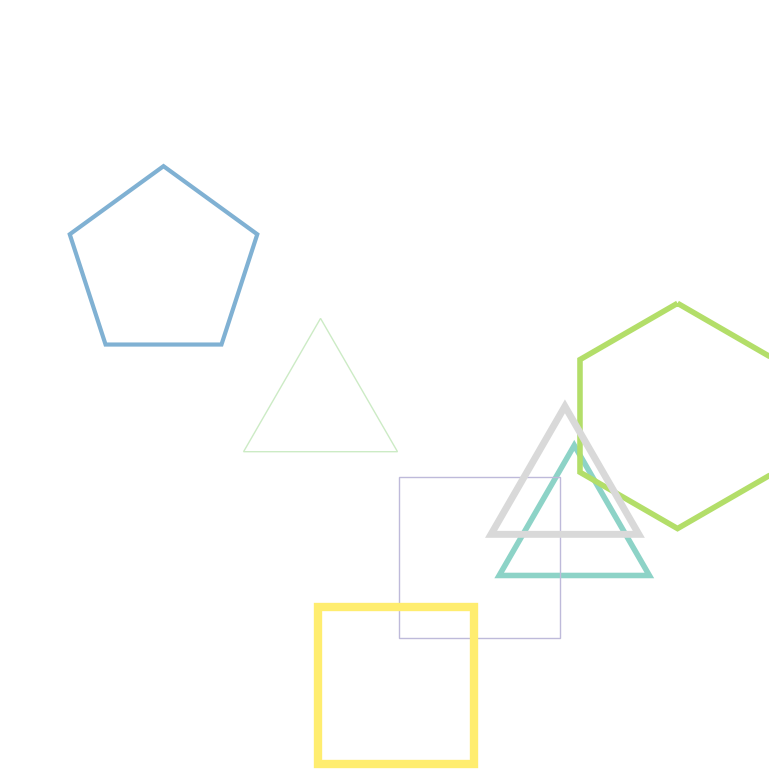[{"shape": "triangle", "thickness": 2, "radius": 0.56, "center": [0.746, 0.309]}, {"shape": "square", "thickness": 0.5, "radius": 0.52, "center": [0.622, 0.276]}, {"shape": "pentagon", "thickness": 1.5, "radius": 0.64, "center": [0.212, 0.656]}, {"shape": "hexagon", "thickness": 2, "radius": 0.73, "center": [0.88, 0.46]}, {"shape": "triangle", "thickness": 2.5, "radius": 0.55, "center": [0.734, 0.361]}, {"shape": "triangle", "thickness": 0.5, "radius": 0.58, "center": [0.416, 0.471]}, {"shape": "square", "thickness": 3, "radius": 0.51, "center": [0.514, 0.11]}]